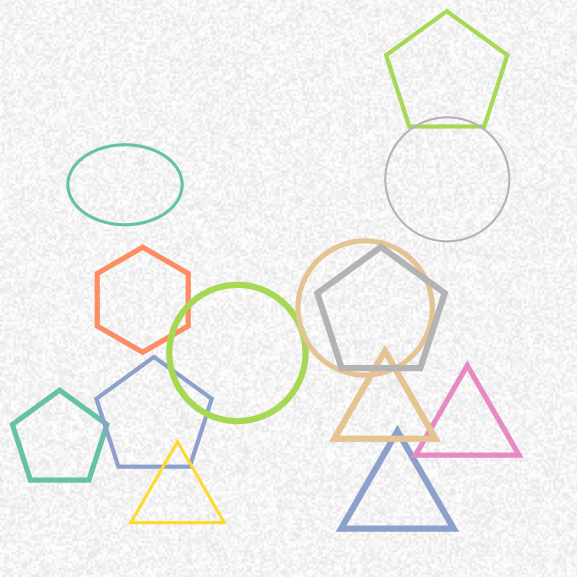[{"shape": "oval", "thickness": 1.5, "radius": 0.49, "center": [0.217, 0.679]}, {"shape": "pentagon", "thickness": 2.5, "radius": 0.43, "center": [0.103, 0.237]}, {"shape": "hexagon", "thickness": 2.5, "radius": 0.45, "center": [0.247, 0.48]}, {"shape": "pentagon", "thickness": 2, "radius": 0.53, "center": [0.267, 0.276]}, {"shape": "triangle", "thickness": 3, "radius": 0.56, "center": [0.688, 0.14]}, {"shape": "triangle", "thickness": 2.5, "radius": 0.52, "center": [0.809, 0.263]}, {"shape": "pentagon", "thickness": 2, "radius": 0.55, "center": [0.774, 0.869]}, {"shape": "circle", "thickness": 3, "radius": 0.59, "center": [0.411, 0.388]}, {"shape": "triangle", "thickness": 1.5, "radius": 0.47, "center": [0.307, 0.141]}, {"shape": "circle", "thickness": 2.5, "radius": 0.58, "center": [0.632, 0.466]}, {"shape": "triangle", "thickness": 3, "radius": 0.51, "center": [0.667, 0.29]}, {"shape": "circle", "thickness": 1, "radius": 0.54, "center": [0.775, 0.689]}, {"shape": "pentagon", "thickness": 3, "radius": 0.58, "center": [0.66, 0.456]}]